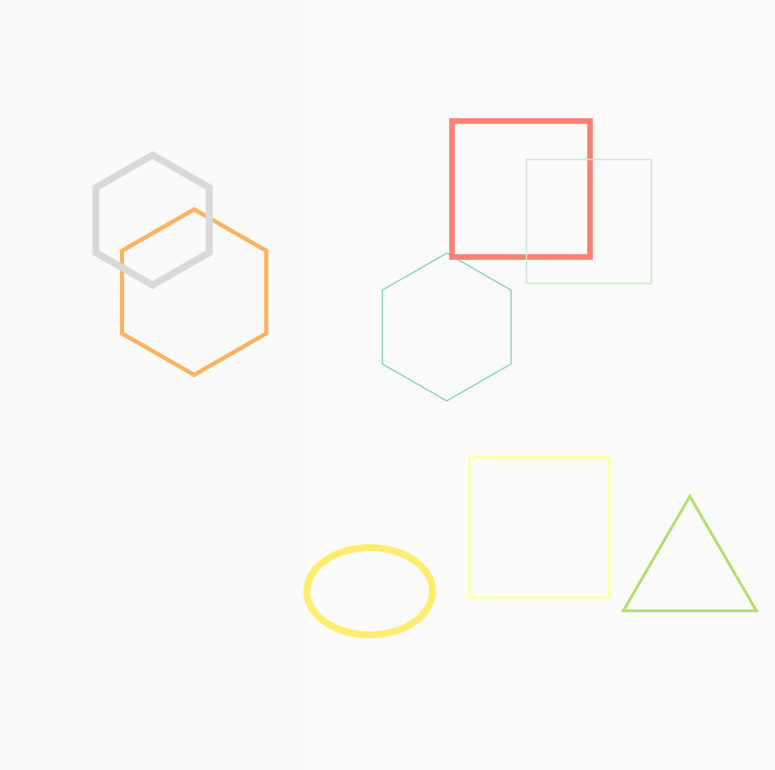[{"shape": "hexagon", "thickness": 0.5, "radius": 0.48, "center": [0.576, 0.575]}, {"shape": "square", "thickness": 1, "radius": 0.45, "center": [0.695, 0.316]}, {"shape": "square", "thickness": 2, "radius": 0.44, "center": [0.672, 0.755]}, {"shape": "hexagon", "thickness": 1.5, "radius": 0.54, "center": [0.25, 0.621]}, {"shape": "triangle", "thickness": 1, "radius": 0.5, "center": [0.89, 0.256]}, {"shape": "hexagon", "thickness": 2.5, "radius": 0.42, "center": [0.197, 0.714]}, {"shape": "square", "thickness": 0.5, "radius": 0.4, "center": [0.76, 0.713]}, {"shape": "oval", "thickness": 2.5, "radius": 0.41, "center": [0.477, 0.232]}]